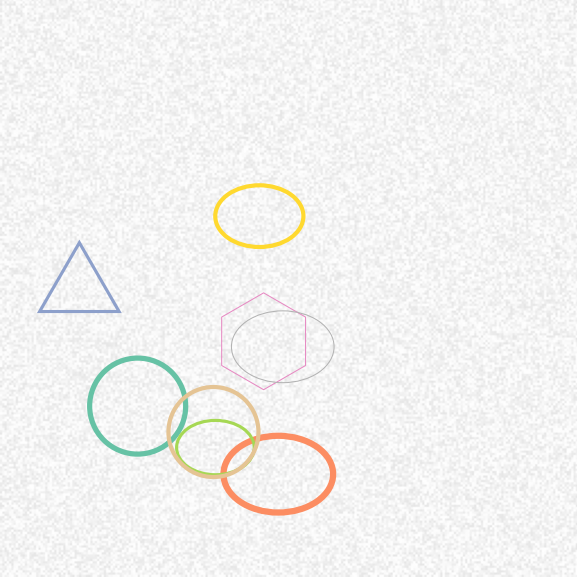[{"shape": "circle", "thickness": 2.5, "radius": 0.42, "center": [0.238, 0.296]}, {"shape": "oval", "thickness": 3, "radius": 0.47, "center": [0.482, 0.178]}, {"shape": "triangle", "thickness": 1.5, "radius": 0.4, "center": [0.137, 0.499]}, {"shape": "hexagon", "thickness": 0.5, "radius": 0.42, "center": [0.456, 0.408]}, {"shape": "oval", "thickness": 1.5, "radius": 0.34, "center": [0.373, 0.224]}, {"shape": "oval", "thickness": 2, "radius": 0.38, "center": [0.449, 0.625]}, {"shape": "circle", "thickness": 2, "radius": 0.39, "center": [0.37, 0.251]}, {"shape": "oval", "thickness": 0.5, "radius": 0.44, "center": [0.49, 0.399]}]